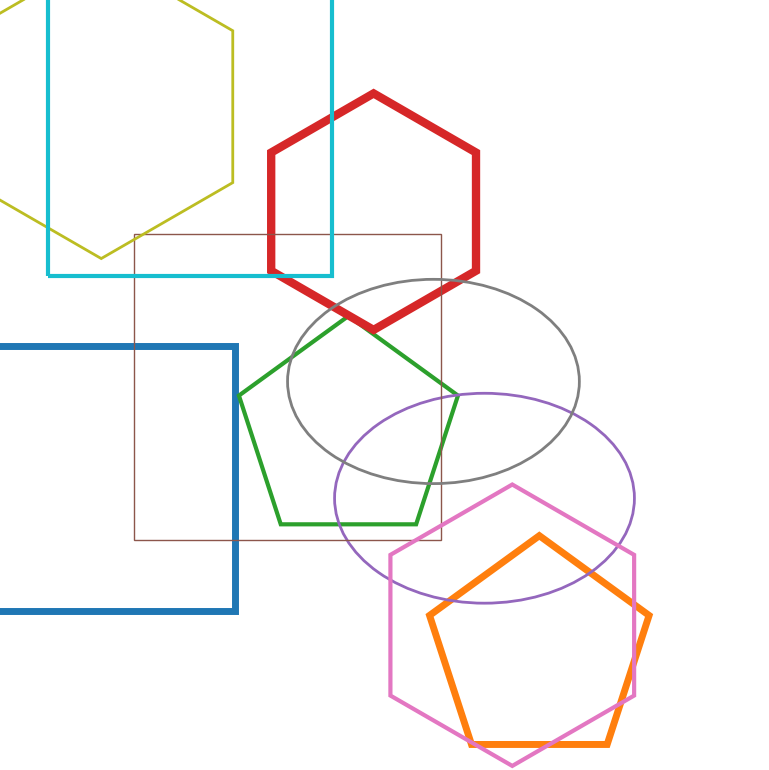[{"shape": "square", "thickness": 2.5, "radius": 0.86, "center": [0.133, 0.379]}, {"shape": "pentagon", "thickness": 2.5, "radius": 0.75, "center": [0.7, 0.154]}, {"shape": "pentagon", "thickness": 1.5, "radius": 0.75, "center": [0.453, 0.44]}, {"shape": "hexagon", "thickness": 3, "radius": 0.77, "center": [0.485, 0.725]}, {"shape": "oval", "thickness": 1, "radius": 0.97, "center": [0.629, 0.353]}, {"shape": "square", "thickness": 0.5, "radius": 0.99, "center": [0.374, 0.497]}, {"shape": "hexagon", "thickness": 1.5, "radius": 0.91, "center": [0.665, 0.188]}, {"shape": "oval", "thickness": 1, "radius": 0.95, "center": [0.563, 0.505]}, {"shape": "hexagon", "thickness": 1, "radius": 0.99, "center": [0.131, 0.861]}, {"shape": "square", "thickness": 1.5, "radius": 0.92, "center": [0.246, 0.826]}]